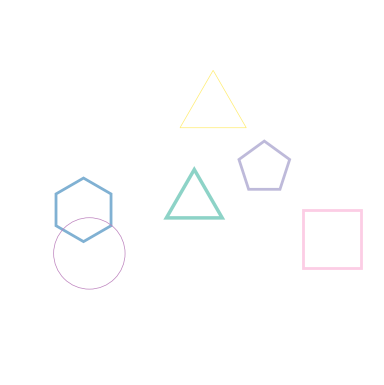[{"shape": "triangle", "thickness": 2.5, "radius": 0.42, "center": [0.505, 0.476]}, {"shape": "pentagon", "thickness": 2, "radius": 0.35, "center": [0.687, 0.564]}, {"shape": "hexagon", "thickness": 2, "radius": 0.41, "center": [0.217, 0.455]}, {"shape": "square", "thickness": 2, "radius": 0.38, "center": [0.862, 0.378]}, {"shape": "circle", "thickness": 0.5, "radius": 0.46, "center": [0.232, 0.342]}, {"shape": "triangle", "thickness": 0.5, "radius": 0.5, "center": [0.554, 0.718]}]